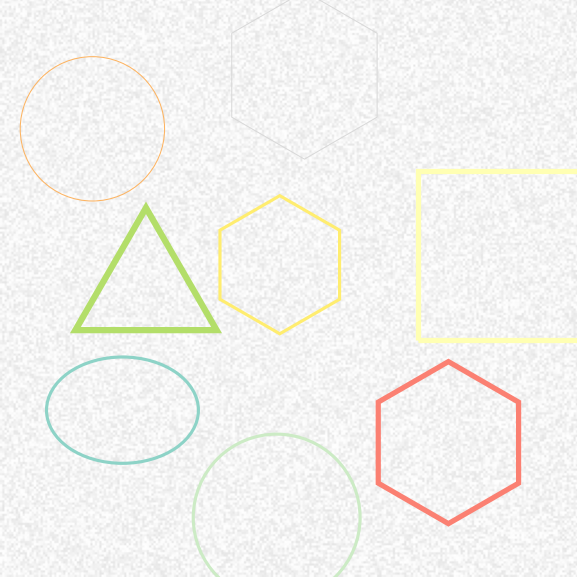[{"shape": "oval", "thickness": 1.5, "radius": 0.66, "center": [0.212, 0.289]}, {"shape": "square", "thickness": 2.5, "radius": 0.73, "center": [0.871, 0.557]}, {"shape": "hexagon", "thickness": 2.5, "radius": 0.7, "center": [0.776, 0.233]}, {"shape": "circle", "thickness": 0.5, "radius": 0.62, "center": [0.16, 0.776]}, {"shape": "triangle", "thickness": 3, "radius": 0.71, "center": [0.253, 0.498]}, {"shape": "hexagon", "thickness": 0.5, "radius": 0.73, "center": [0.527, 0.869]}, {"shape": "circle", "thickness": 1.5, "radius": 0.72, "center": [0.479, 0.103]}, {"shape": "hexagon", "thickness": 1.5, "radius": 0.6, "center": [0.484, 0.541]}]